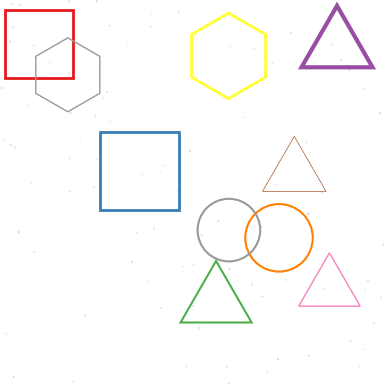[{"shape": "square", "thickness": 2, "radius": 0.44, "center": [0.1, 0.887]}, {"shape": "square", "thickness": 2, "radius": 0.51, "center": [0.362, 0.556]}, {"shape": "triangle", "thickness": 1.5, "radius": 0.53, "center": [0.561, 0.216]}, {"shape": "triangle", "thickness": 3, "radius": 0.53, "center": [0.875, 0.878]}, {"shape": "circle", "thickness": 1.5, "radius": 0.44, "center": [0.725, 0.382]}, {"shape": "hexagon", "thickness": 2, "radius": 0.55, "center": [0.594, 0.855]}, {"shape": "triangle", "thickness": 0.5, "radius": 0.48, "center": [0.764, 0.551]}, {"shape": "triangle", "thickness": 1, "radius": 0.46, "center": [0.856, 0.251]}, {"shape": "circle", "thickness": 1.5, "radius": 0.41, "center": [0.595, 0.402]}, {"shape": "hexagon", "thickness": 1, "radius": 0.48, "center": [0.176, 0.806]}]